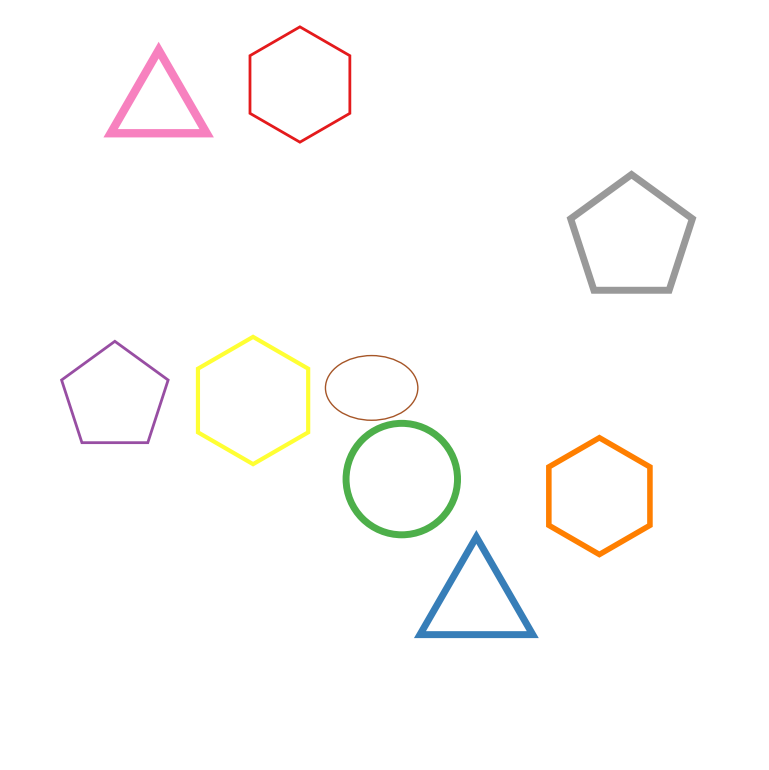[{"shape": "hexagon", "thickness": 1, "radius": 0.37, "center": [0.39, 0.89]}, {"shape": "triangle", "thickness": 2.5, "radius": 0.42, "center": [0.619, 0.218]}, {"shape": "circle", "thickness": 2.5, "radius": 0.36, "center": [0.522, 0.378]}, {"shape": "pentagon", "thickness": 1, "radius": 0.36, "center": [0.149, 0.484]}, {"shape": "hexagon", "thickness": 2, "radius": 0.38, "center": [0.778, 0.356]}, {"shape": "hexagon", "thickness": 1.5, "radius": 0.41, "center": [0.329, 0.48]}, {"shape": "oval", "thickness": 0.5, "radius": 0.3, "center": [0.483, 0.496]}, {"shape": "triangle", "thickness": 3, "radius": 0.36, "center": [0.206, 0.863]}, {"shape": "pentagon", "thickness": 2.5, "radius": 0.42, "center": [0.82, 0.69]}]